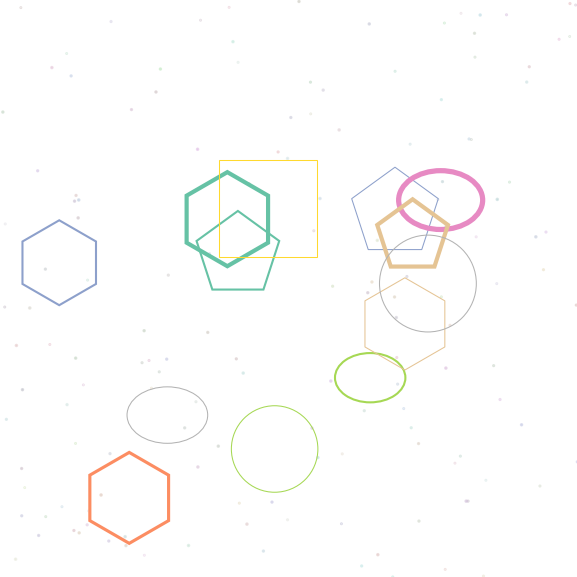[{"shape": "pentagon", "thickness": 1, "radius": 0.38, "center": [0.412, 0.559]}, {"shape": "hexagon", "thickness": 2, "radius": 0.41, "center": [0.394, 0.62]}, {"shape": "hexagon", "thickness": 1.5, "radius": 0.39, "center": [0.224, 0.137]}, {"shape": "pentagon", "thickness": 0.5, "radius": 0.39, "center": [0.684, 0.631]}, {"shape": "hexagon", "thickness": 1, "radius": 0.37, "center": [0.103, 0.544]}, {"shape": "oval", "thickness": 2.5, "radius": 0.36, "center": [0.763, 0.653]}, {"shape": "circle", "thickness": 0.5, "radius": 0.37, "center": [0.476, 0.222]}, {"shape": "oval", "thickness": 1, "radius": 0.3, "center": [0.641, 0.345]}, {"shape": "square", "thickness": 0.5, "radius": 0.42, "center": [0.464, 0.638]}, {"shape": "pentagon", "thickness": 2, "radius": 0.32, "center": [0.714, 0.59]}, {"shape": "hexagon", "thickness": 0.5, "radius": 0.4, "center": [0.701, 0.438]}, {"shape": "circle", "thickness": 0.5, "radius": 0.42, "center": [0.741, 0.508]}, {"shape": "oval", "thickness": 0.5, "radius": 0.35, "center": [0.29, 0.28]}]